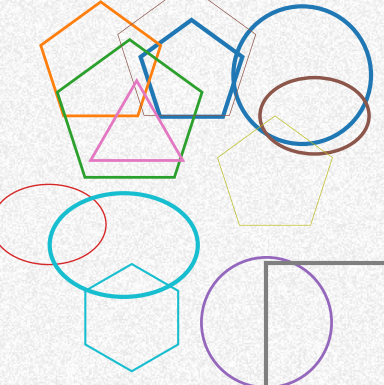[{"shape": "circle", "thickness": 3, "radius": 0.89, "center": [0.785, 0.805]}, {"shape": "pentagon", "thickness": 3, "radius": 0.69, "center": [0.497, 0.809]}, {"shape": "pentagon", "thickness": 2, "radius": 0.82, "center": [0.262, 0.831]}, {"shape": "pentagon", "thickness": 2, "radius": 0.99, "center": [0.337, 0.699]}, {"shape": "oval", "thickness": 1, "radius": 0.74, "center": [0.127, 0.417]}, {"shape": "circle", "thickness": 2, "radius": 0.85, "center": [0.692, 0.162]}, {"shape": "oval", "thickness": 2.5, "radius": 0.71, "center": [0.817, 0.699]}, {"shape": "pentagon", "thickness": 0.5, "radius": 0.94, "center": [0.485, 0.852]}, {"shape": "triangle", "thickness": 2, "radius": 0.69, "center": [0.355, 0.652]}, {"shape": "square", "thickness": 3, "radius": 0.93, "center": [0.878, 0.129]}, {"shape": "pentagon", "thickness": 0.5, "radius": 0.78, "center": [0.714, 0.542]}, {"shape": "oval", "thickness": 3, "radius": 0.96, "center": [0.321, 0.364]}, {"shape": "hexagon", "thickness": 1.5, "radius": 0.7, "center": [0.342, 0.175]}]